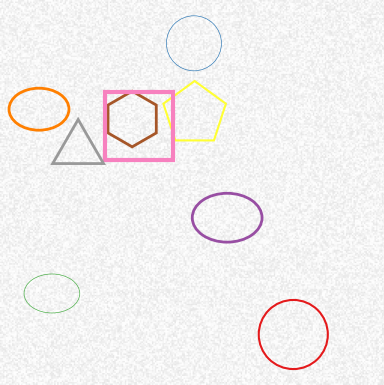[{"shape": "circle", "thickness": 1.5, "radius": 0.45, "center": [0.762, 0.131]}, {"shape": "circle", "thickness": 0.5, "radius": 0.36, "center": [0.504, 0.888]}, {"shape": "oval", "thickness": 0.5, "radius": 0.36, "center": [0.135, 0.238]}, {"shape": "oval", "thickness": 2, "radius": 0.45, "center": [0.59, 0.435]}, {"shape": "oval", "thickness": 2, "radius": 0.39, "center": [0.101, 0.716]}, {"shape": "pentagon", "thickness": 1.5, "radius": 0.43, "center": [0.506, 0.704]}, {"shape": "hexagon", "thickness": 2, "radius": 0.36, "center": [0.343, 0.691]}, {"shape": "square", "thickness": 3, "radius": 0.44, "center": [0.361, 0.673]}, {"shape": "triangle", "thickness": 2, "radius": 0.38, "center": [0.203, 0.613]}]